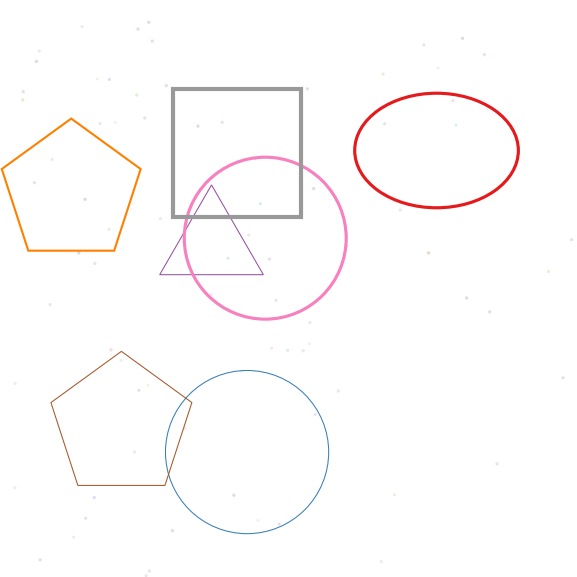[{"shape": "oval", "thickness": 1.5, "radius": 0.71, "center": [0.756, 0.739]}, {"shape": "circle", "thickness": 0.5, "radius": 0.71, "center": [0.428, 0.216]}, {"shape": "triangle", "thickness": 0.5, "radius": 0.52, "center": [0.366, 0.575]}, {"shape": "pentagon", "thickness": 1, "radius": 0.63, "center": [0.123, 0.667]}, {"shape": "pentagon", "thickness": 0.5, "radius": 0.64, "center": [0.21, 0.262]}, {"shape": "circle", "thickness": 1.5, "radius": 0.7, "center": [0.459, 0.587]}, {"shape": "square", "thickness": 2, "radius": 0.55, "center": [0.41, 0.734]}]